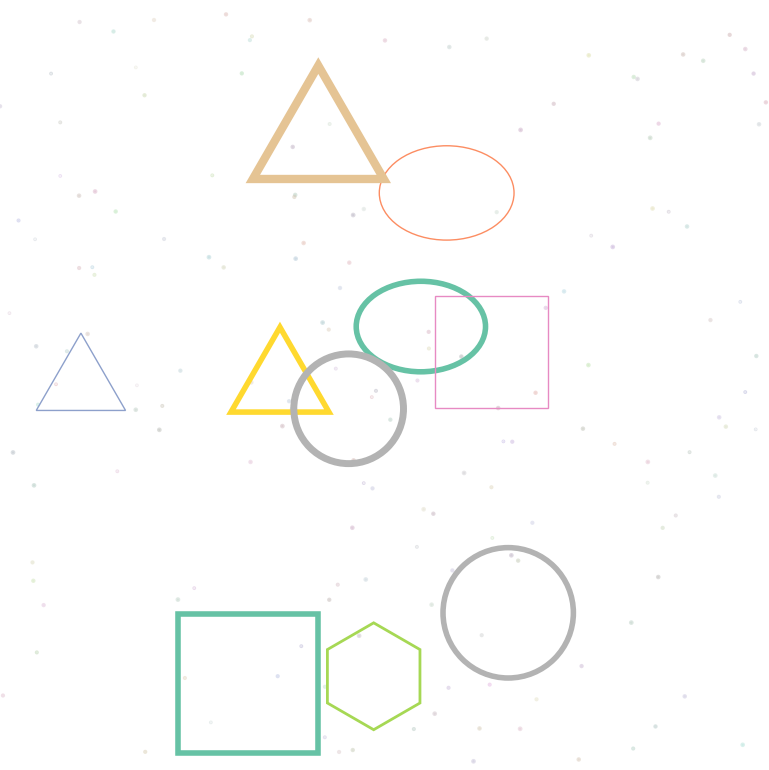[{"shape": "oval", "thickness": 2, "radius": 0.42, "center": [0.547, 0.576]}, {"shape": "square", "thickness": 2, "radius": 0.45, "center": [0.323, 0.113]}, {"shape": "oval", "thickness": 0.5, "radius": 0.44, "center": [0.58, 0.749]}, {"shape": "triangle", "thickness": 0.5, "radius": 0.33, "center": [0.105, 0.5]}, {"shape": "square", "thickness": 0.5, "radius": 0.37, "center": [0.638, 0.543]}, {"shape": "hexagon", "thickness": 1, "radius": 0.35, "center": [0.485, 0.122]}, {"shape": "triangle", "thickness": 2, "radius": 0.37, "center": [0.364, 0.502]}, {"shape": "triangle", "thickness": 3, "radius": 0.49, "center": [0.413, 0.817]}, {"shape": "circle", "thickness": 2.5, "radius": 0.36, "center": [0.453, 0.469]}, {"shape": "circle", "thickness": 2, "radius": 0.42, "center": [0.66, 0.204]}]